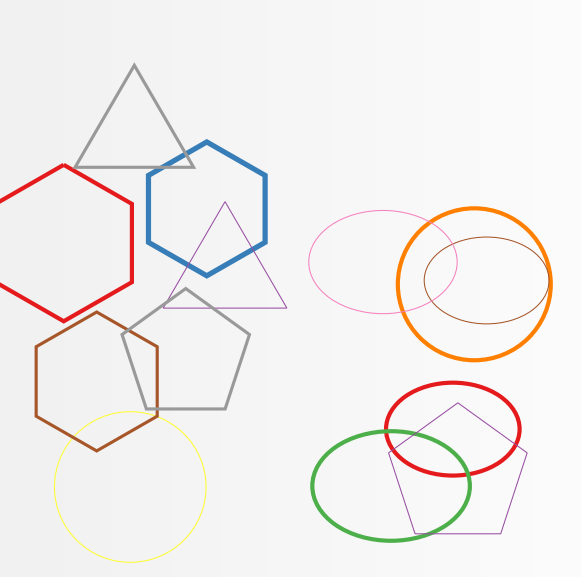[{"shape": "hexagon", "thickness": 2, "radius": 0.68, "center": [0.11, 0.578]}, {"shape": "oval", "thickness": 2, "radius": 0.57, "center": [0.779, 0.256]}, {"shape": "hexagon", "thickness": 2.5, "radius": 0.58, "center": [0.356, 0.637]}, {"shape": "oval", "thickness": 2, "radius": 0.68, "center": [0.673, 0.158]}, {"shape": "triangle", "thickness": 0.5, "radius": 0.61, "center": [0.387, 0.527]}, {"shape": "pentagon", "thickness": 0.5, "radius": 0.63, "center": [0.788, 0.176]}, {"shape": "circle", "thickness": 2, "radius": 0.66, "center": [0.816, 0.507]}, {"shape": "circle", "thickness": 0.5, "radius": 0.65, "center": [0.224, 0.156]}, {"shape": "oval", "thickness": 0.5, "radius": 0.54, "center": [0.837, 0.513]}, {"shape": "hexagon", "thickness": 1.5, "radius": 0.6, "center": [0.166, 0.339]}, {"shape": "oval", "thickness": 0.5, "radius": 0.64, "center": [0.659, 0.545]}, {"shape": "pentagon", "thickness": 1.5, "radius": 0.58, "center": [0.32, 0.384]}, {"shape": "triangle", "thickness": 1.5, "radius": 0.59, "center": [0.231, 0.768]}]